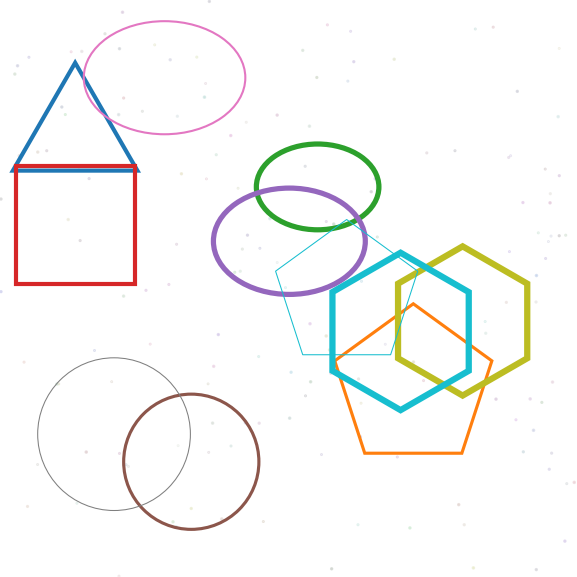[{"shape": "triangle", "thickness": 2, "radius": 0.62, "center": [0.13, 0.766]}, {"shape": "pentagon", "thickness": 1.5, "radius": 0.72, "center": [0.716, 0.33]}, {"shape": "oval", "thickness": 2.5, "radius": 0.53, "center": [0.55, 0.675]}, {"shape": "square", "thickness": 2, "radius": 0.51, "center": [0.131, 0.61]}, {"shape": "oval", "thickness": 2.5, "radius": 0.66, "center": [0.501, 0.581]}, {"shape": "circle", "thickness": 1.5, "radius": 0.59, "center": [0.331, 0.2]}, {"shape": "oval", "thickness": 1, "radius": 0.7, "center": [0.285, 0.865]}, {"shape": "circle", "thickness": 0.5, "radius": 0.66, "center": [0.197, 0.247]}, {"shape": "hexagon", "thickness": 3, "radius": 0.65, "center": [0.801, 0.443]}, {"shape": "pentagon", "thickness": 0.5, "radius": 0.65, "center": [0.6, 0.49]}, {"shape": "hexagon", "thickness": 3, "radius": 0.68, "center": [0.694, 0.425]}]